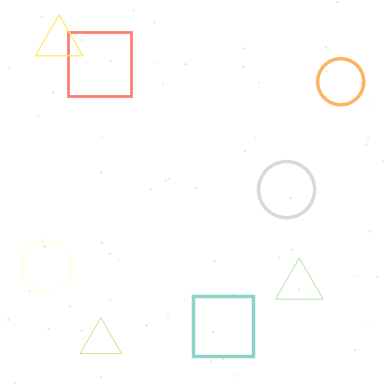[{"shape": "square", "thickness": 2.5, "radius": 0.39, "center": [0.579, 0.154]}, {"shape": "hexagon", "thickness": 0.5, "radius": 0.36, "center": [0.121, 0.309]}, {"shape": "square", "thickness": 2, "radius": 0.41, "center": [0.258, 0.834]}, {"shape": "circle", "thickness": 2.5, "radius": 0.3, "center": [0.885, 0.788]}, {"shape": "triangle", "thickness": 0.5, "radius": 0.31, "center": [0.262, 0.113]}, {"shape": "circle", "thickness": 2.5, "radius": 0.36, "center": [0.744, 0.507]}, {"shape": "triangle", "thickness": 1, "radius": 0.36, "center": [0.777, 0.259]}, {"shape": "triangle", "thickness": 1, "radius": 0.36, "center": [0.154, 0.891]}]